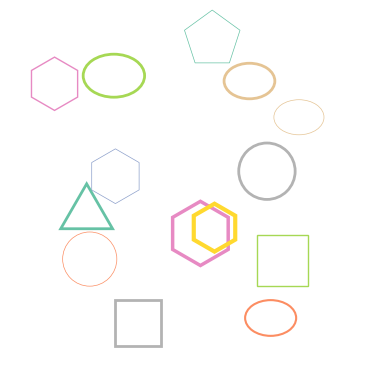[{"shape": "triangle", "thickness": 2, "radius": 0.39, "center": [0.225, 0.445]}, {"shape": "pentagon", "thickness": 0.5, "radius": 0.38, "center": [0.551, 0.898]}, {"shape": "oval", "thickness": 1.5, "radius": 0.33, "center": [0.703, 0.174]}, {"shape": "circle", "thickness": 0.5, "radius": 0.35, "center": [0.233, 0.327]}, {"shape": "hexagon", "thickness": 0.5, "radius": 0.36, "center": [0.3, 0.542]}, {"shape": "hexagon", "thickness": 2.5, "radius": 0.42, "center": [0.521, 0.394]}, {"shape": "hexagon", "thickness": 1, "radius": 0.35, "center": [0.142, 0.782]}, {"shape": "square", "thickness": 1, "radius": 0.33, "center": [0.734, 0.324]}, {"shape": "oval", "thickness": 2, "radius": 0.4, "center": [0.296, 0.803]}, {"shape": "hexagon", "thickness": 3, "radius": 0.31, "center": [0.557, 0.409]}, {"shape": "oval", "thickness": 2, "radius": 0.33, "center": [0.648, 0.79]}, {"shape": "oval", "thickness": 0.5, "radius": 0.33, "center": [0.776, 0.695]}, {"shape": "circle", "thickness": 2, "radius": 0.37, "center": [0.693, 0.555]}, {"shape": "square", "thickness": 2, "radius": 0.3, "center": [0.357, 0.161]}]